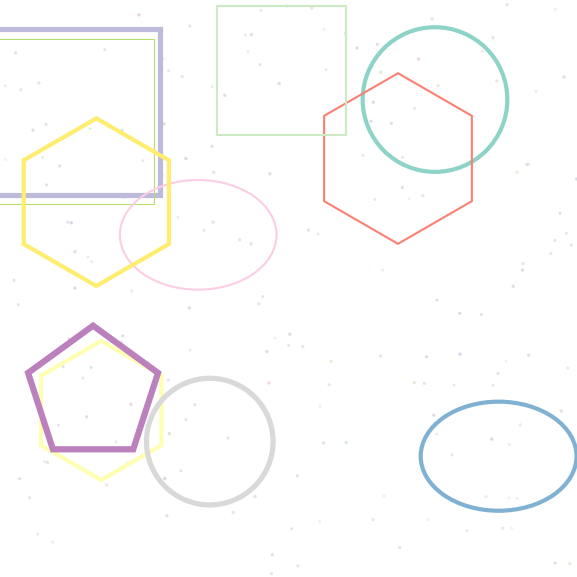[{"shape": "circle", "thickness": 2, "radius": 0.63, "center": [0.753, 0.827]}, {"shape": "hexagon", "thickness": 2, "radius": 0.6, "center": [0.175, 0.288]}, {"shape": "square", "thickness": 2.5, "radius": 0.72, "center": [0.134, 0.806]}, {"shape": "hexagon", "thickness": 1, "radius": 0.74, "center": [0.689, 0.725]}, {"shape": "oval", "thickness": 2, "radius": 0.67, "center": [0.863, 0.209]}, {"shape": "square", "thickness": 0.5, "radius": 0.71, "center": [0.125, 0.789]}, {"shape": "oval", "thickness": 1, "radius": 0.68, "center": [0.343, 0.592]}, {"shape": "circle", "thickness": 2.5, "radius": 0.55, "center": [0.363, 0.234]}, {"shape": "pentagon", "thickness": 3, "radius": 0.59, "center": [0.161, 0.317]}, {"shape": "square", "thickness": 1, "radius": 0.56, "center": [0.487, 0.877]}, {"shape": "hexagon", "thickness": 2, "radius": 0.73, "center": [0.167, 0.649]}]